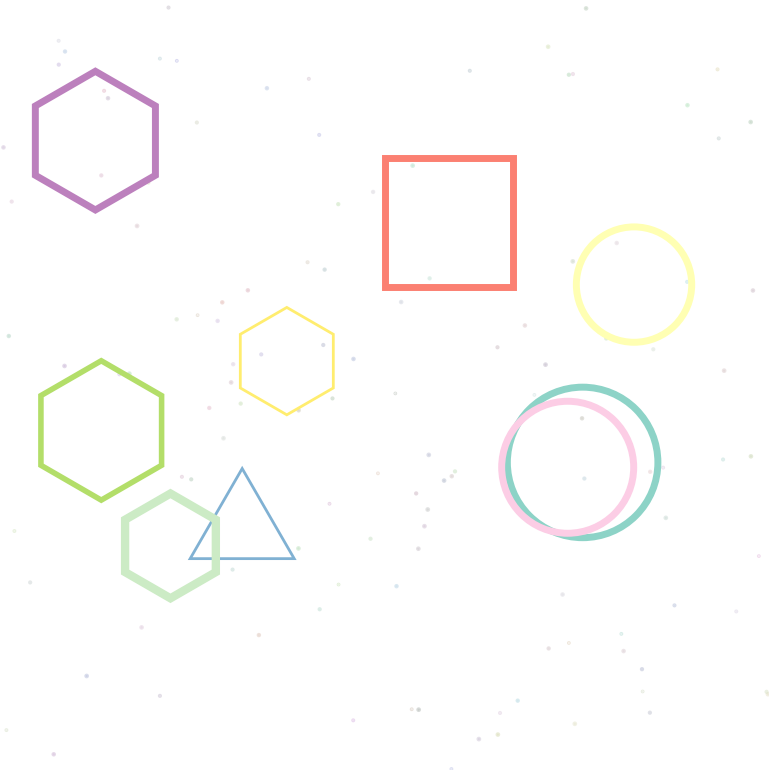[{"shape": "circle", "thickness": 2.5, "radius": 0.49, "center": [0.757, 0.399]}, {"shape": "circle", "thickness": 2.5, "radius": 0.37, "center": [0.823, 0.63]}, {"shape": "square", "thickness": 2.5, "radius": 0.42, "center": [0.583, 0.711]}, {"shape": "triangle", "thickness": 1, "radius": 0.39, "center": [0.315, 0.313]}, {"shape": "hexagon", "thickness": 2, "radius": 0.45, "center": [0.132, 0.441]}, {"shape": "circle", "thickness": 2.5, "radius": 0.43, "center": [0.737, 0.393]}, {"shape": "hexagon", "thickness": 2.5, "radius": 0.45, "center": [0.124, 0.817]}, {"shape": "hexagon", "thickness": 3, "radius": 0.34, "center": [0.221, 0.291]}, {"shape": "hexagon", "thickness": 1, "radius": 0.35, "center": [0.372, 0.531]}]